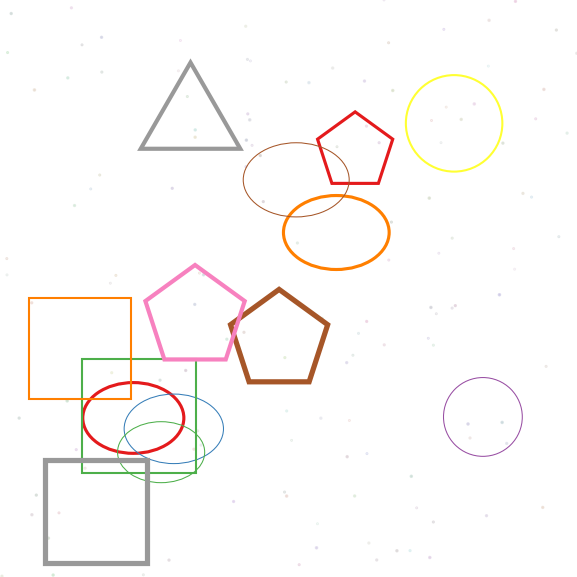[{"shape": "oval", "thickness": 1.5, "radius": 0.44, "center": [0.231, 0.275]}, {"shape": "pentagon", "thickness": 1.5, "radius": 0.34, "center": [0.615, 0.737]}, {"shape": "oval", "thickness": 0.5, "radius": 0.43, "center": [0.301, 0.257]}, {"shape": "oval", "thickness": 0.5, "radius": 0.38, "center": [0.279, 0.216]}, {"shape": "square", "thickness": 1, "radius": 0.49, "center": [0.24, 0.279]}, {"shape": "circle", "thickness": 0.5, "radius": 0.34, "center": [0.836, 0.277]}, {"shape": "oval", "thickness": 1.5, "radius": 0.46, "center": [0.582, 0.597]}, {"shape": "square", "thickness": 1, "radius": 0.44, "center": [0.138, 0.395]}, {"shape": "circle", "thickness": 1, "radius": 0.42, "center": [0.786, 0.786]}, {"shape": "oval", "thickness": 0.5, "radius": 0.46, "center": [0.513, 0.688]}, {"shape": "pentagon", "thickness": 2.5, "radius": 0.44, "center": [0.483, 0.41]}, {"shape": "pentagon", "thickness": 2, "radius": 0.45, "center": [0.338, 0.45]}, {"shape": "triangle", "thickness": 2, "radius": 0.5, "center": [0.33, 0.791]}, {"shape": "square", "thickness": 2.5, "radius": 0.44, "center": [0.166, 0.114]}]